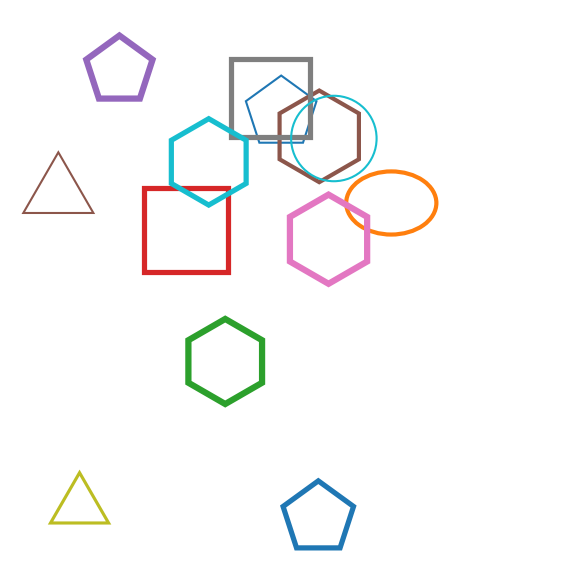[{"shape": "pentagon", "thickness": 1, "radius": 0.32, "center": [0.487, 0.804]}, {"shape": "pentagon", "thickness": 2.5, "radius": 0.32, "center": [0.551, 0.102]}, {"shape": "oval", "thickness": 2, "radius": 0.39, "center": [0.678, 0.648]}, {"shape": "hexagon", "thickness": 3, "radius": 0.37, "center": [0.39, 0.373]}, {"shape": "square", "thickness": 2.5, "radius": 0.36, "center": [0.322, 0.601]}, {"shape": "pentagon", "thickness": 3, "radius": 0.3, "center": [0.207, 0.877]}, {"shape": "hexagon", "thickness": 2, "radius": 0.4, "center": [0.553, 0.763]}, {"shape": "triangle", "thickness": 1, "radius": 0.35, "center": [0.101, 0.665]}, {"shape": "hexagon", "thickness": 3, "radius": 0.39, "center": [0.569, 0.585]}, {"shape": "square", "thickness": 2.5, "radius": 0.34, "center": [0.468, 0.829]}, {"shape": "triangle", "thickness": 1.5, "radius": 0.29, "center": [0.138, 0.123]}, {"shape": "hexagon", "thickness": 2.5, "radius": 0.37, "center": [0.361, 0.719]}, {"shape": "circle", "thickness": 1, "radius": 0.37, "center": [0.578, 0.759]}]